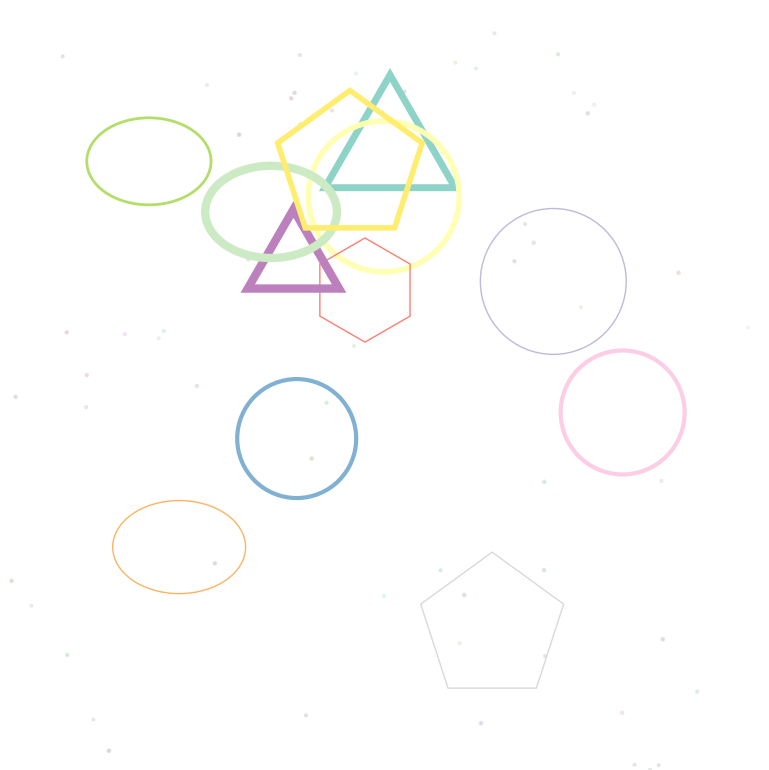[{"shape": "triangle", "thickness": 2.5, "radius": 0.49, "center": [0.507, 0.805]}, {"shape": "circle", "thickness": 2, "radius": 0.49, "center": [0.498, 0.745]}, {"shape": "circle", "thickness": 0.5, "radius": 0.47, "center": [0.719, 0.634]}, {"shape": "hexagon", "thickness": 0.5, "radius": 0.34, "center": [0.474, 0.623]}, {"shape": "circle", "thickness": 1.5, "radius": 0.39, "center": [0.385, 0.43]}, {"shape": "oval", "thickness": 0.5, "radius": 0.43, "center": [0.233, 0.29]}, {"shape": "oval", "thickness": 1, "radius": 0.4, "center": [0.193, 0.79]}, {"shape": "circle", "thickness": 1.5, "radius": 0.4, "center": [0.809, 0.464]}, {"shape": "pentagon", "thickness": 0.5, "radius": 0.49, "center": [0.639, 0.185]}, {"shape": "triangle", "thickness": 3, "radius": 0.34, "center": [0.381, 0.659]}, {"shape": "oval", "thickness": 3, "radius": 0.43, "center": [0.352, 0.725]}, {"shape": "pentagon", "thickness": 2, "radius": 0.49, "center": [0.454, 0.784]}]